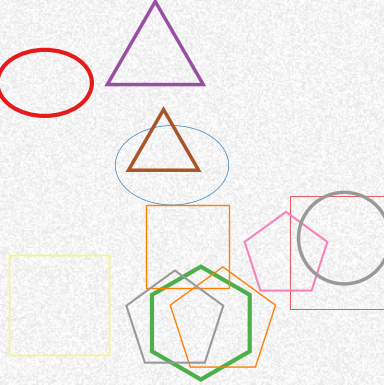[{"shape": "square", "thickness": 0.5, "radius": 0.73, "center": [0.9, 0.344]}, {"shape": "oval", "thickness": 3, "radius": 0.61, "center": [0.116, 0.785]}, {"shape": "oval", "thickness": 0.5, "radius": 0.74, "center": [0.447, 0.571]}, {"shape": "hexagon", "thickness": 3, "radius": 0.73, "center": [0.522, 0.161]}, {"shape": "triangle", "thickness": 2.5, "radius": 0.72, "center": [0.403, 0.852]}, {"shape": "pentagon", "thickness": 1, "radius": 0.72, "center": [0.579, 0.163]}, {"shape": "square", "thickness": 1, "radius": 0.54, "center": [0.486, 0.36]}, {"shape": "square", "thickness": 1, "radius": 0.65, "center": [0.154, 0.207]}, {"shape": "triangle", "thickness": 2.5, "radius": 0.53, "center": [0.425, 0.61]}, {"shape": "pentagon", "thickness": 1.5, "radius": 0.57, "center": [0.743, 0.337]}, {"shape": "pentagon", "thickness": 1.5, "radius": 0.66, "center": [0.454, 0.165]}, {"shape": "circle", "thickness": 2.5, "radius": 0.59, "center": [0.894, 0.381]}]